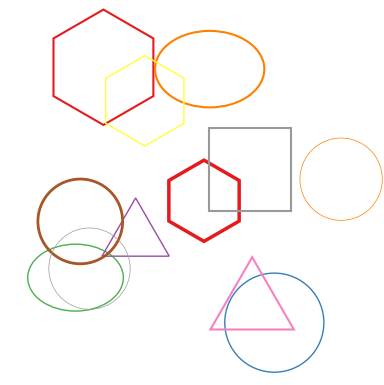[{"shape": "hexagon", "thickness": 2.5, "radius": 0.53, "center": [0.53, 0.479]}, {"shape": "hexagon", "thickness": 1.5, "radius": 0.75, "center": [0.269, 0.825]}, {"shape": "circle", "thickness": 1, "radius": 0.64, "center": [0.713, 0.162]}, {"shape": "oval", "thickness": 1, "radius": 0.62, "center": [0.196, 0.279]}, {"shape": "triangle", "thickness": 1, "radius": 0.5, "center": [0.352, 0.385]}, {"shape": "oval", "thickness": 1.5, "radius": 0.71, "center": [0.545, 0.82]}, {"shape": "circle", "thickness": 0.5, "radius": 0.53, "center": [0.886, 0.535]}, {"shape": "hexagon", "thickness": 1, "radius": 0.59, "center": [0.376, 0.738]}, {"shape": "circle", "thickness": 2, "radius": 0.55, "center": [0.209, 0.425]}, {"shape": "triangle", "thickness": 1.5, "radius": 0.63, "center": [0.655, 0.207]}, {"shape": "square", "thickness": 1.5, "radius": 0.53, "center": [0.65, 0.559]}, {"shape": "circle", "thickness": 0.5, "radius": 0.53, "center": [0.232, 0.302]}]